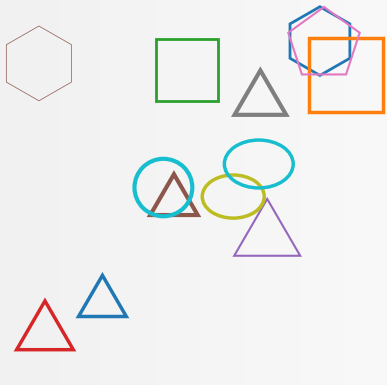[{"shape": "triangle", "thickness": 2.5, "radius": 0.36, "center": [0.264, 0.214]}, {"shape": "hexagon", "thickness": 2, "radius": 0.45, "center": [0.826, 0.893]}, {"shape": "square", "thickness": 2.5, "radius": 0.48, "center": [0.892, 0.805]}, {"shape": "square", "thickness": 2, "radius": 0.4, "center": [0.482, 0.818]}, {"shape": "triangle", "thickness": 2.5, "radius": 0.42, "center": [0.116, 0.134]}, {"shape": "triangle", "thickness": 1.5, "radius": 0.49, "center": [0.69, 0.385]}, {"shape": "hexagon", "thickness": 0.5, "radius": 0.49, "center": [0.1, 0.835]}, {"shape": "triangle", "thickness": 3, "radius": 0.35, "center": [0.449, 0.477]}, {"shape": "pentagon", "thickness": 1.5, "radius": 0.48, "center": [0.836, 0.885]}, {"shape": "triangle", "thickness": 3, "radius": 0.38, "center": [0.672, 0.74]}, {"shape": "oval", "thickness": 2.5, "radius": 0.4, "center": [0.602, 0.489]}, {"shape": "circle", "thickness": 3, "radius": 0.37, "center": [0.422, 0.513]}, {"shape": "oval", "thickness": 2.5, "radius": 0.44, "center": [0.668, 0.574]}]